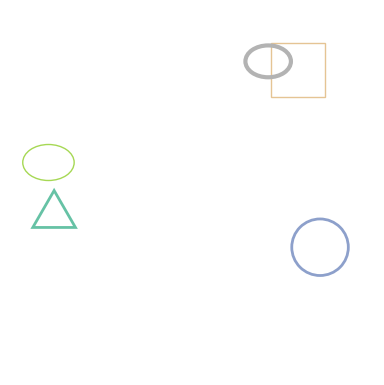[{"shape": "triangle", "thickness": 2, "radius": 0.32, "center": [0.141, 0.441]}, {"shape": "circle", "thickness": 2, "radius": 0.37, "center": [0.831, 0.358]}, {"shape": "oval", "thickness": 1, "radius": 0.33, "center": [0.126, 0.578]}, {"shape": "square", "thickness": 1, "radius": 0.35, "center": [0.773, 0.818]}, {"shape": "oval", "thickness": 3, "radius": 0.3, "center": [0.697, 0.841]}]